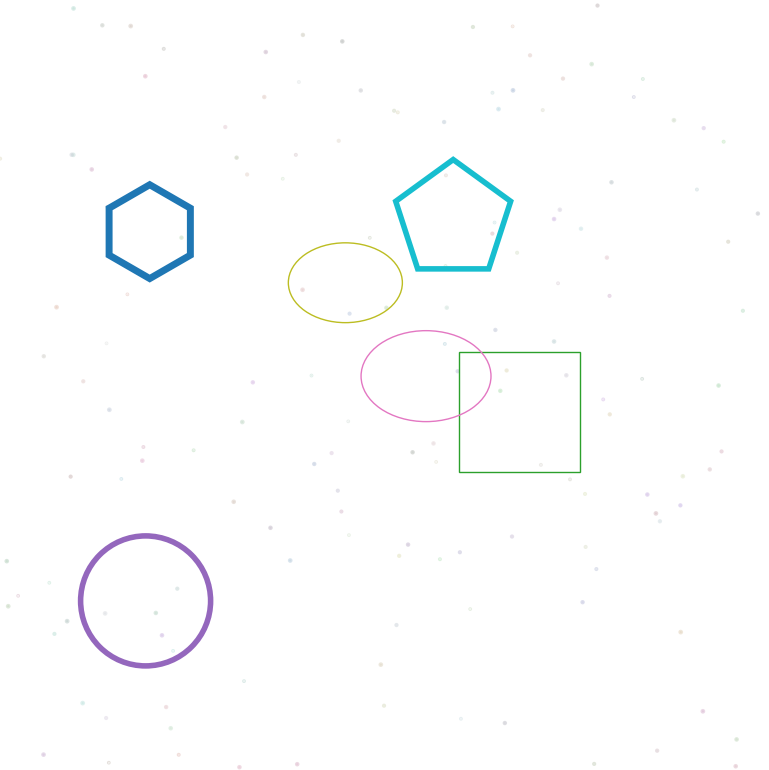[{"shape": "hexagon", "thickness": 2.5, "radius": 0.3, "center": [0.194, 0.699]}, {"shape": "square", "thickness": 0.5, "radius": 0.39, "center": [0.675, 0.465]}, {"shape": "circle", "thickness": 2, "radius": 0.42, "center": [0.189, 0.22]}, {"shape": "oval", "thickness": 0.5, "radius": 0.42, "center": [0.553, 0.512]}, {"shape": "oval", "thickness": 0.5, "radius": 0.37, "center": [0.449, 0.633]}, {"shape": "pentagon", "thickness": 2, "radius": 0.39, "center": [0.589, 0.714]}]